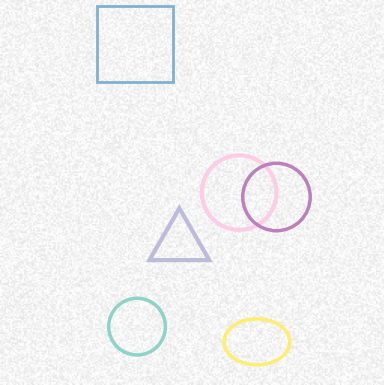[{"shape": "circle", "thickness": 2.5, "radius": 0.37, "center": [0.356, 0.152]}, {"shape": "triangle", "thickness": 3, "radius": 0.45, "center": [0.466, 0.369]}, {"shape": "square", "thickness": 2, "radius": 0.49, "center": [0.35, 0.886]}, {"shape": "circle", "thickness": 3, "radius": 0.48, "center": [0.621, 0.5]}, {"shape": "circle", "thickness": 2.5, "radius": 0.44, "center": [0.718, 0.488]}, {"shape": "oval", "thickness": 2.5, "radius": 0.43, "center": [0.667, 0.112]}]